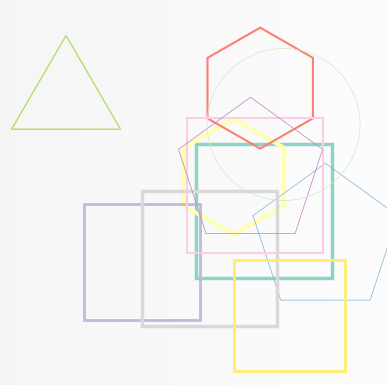[{"shape": "square", "thickness": 2.5, "radius": 0.87, "center": [0.682, 0.452]}, {"shape": "hexagon", "thickness": 3, "radius": 0.75, "center": [0.603, 0.541]}, {"shape": "square", "thickness": 2, "radius": 0.75, "center": [0.367, 0.32]}, {"shape": "hexagon", "thickness": 1.5, "radius": 0.79, "center": [0.672, 0.771]}, {"shape": "pentagon", "thickness": 0.5, "radius": 0.98, "center": [0.84, 0.379]}, {"shape": "triangle", "thickness": 1, "radius": 0.81, "center": [0.17, 0.745]}, {"shape": "square", "thickness": 1.5, "radius": 0.88, "center": [0.658, 0.519]}, {"shape": "square", "thickness": 2.5, "radius": 0.87, "center": [0.54, 0.329]}, {"shape": "pentagon", "thickness": 0.5, "radius": 0.98, "center": [0.647, 0.552]}, {"shape": "circle", "thickness": 0.5, "radius": 0.99, "center": [0.732, 0.677]}, {"shape": "square", "thickness": 2, "radius": 0.72, "center": [0.747, 0.18]}]